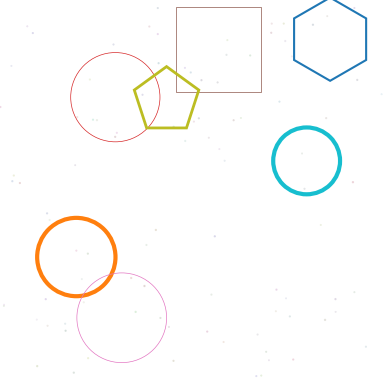[{"shape": "hexagon", "thickness": 1.5, "radius": 0.54, "center": [0.857, 0.898]}, {"shape": "circle", "thickness": 3, "radius": 0.51, "center": [0.198, 0.332]}, {"shape": "circle", "thickness": 0.5, "radius": 0.58, "center": [0.3, 0.748]}, {"shape": "square", "thickness": 0.5, "radius": 0.55, "center": [0.567, 0.872]}, {"shape": "circle", "thickness": 0.5, "radius": 0.58, "center": [0.316, 0.175]}, {"shape": "pentagon", "thickness": 2, "radius": 0.44, "center": [0.433, 0.739]}, {"shape": "circle", "thickness": 3, "radius": 0.43, "center": [0.796, 0.582]}]